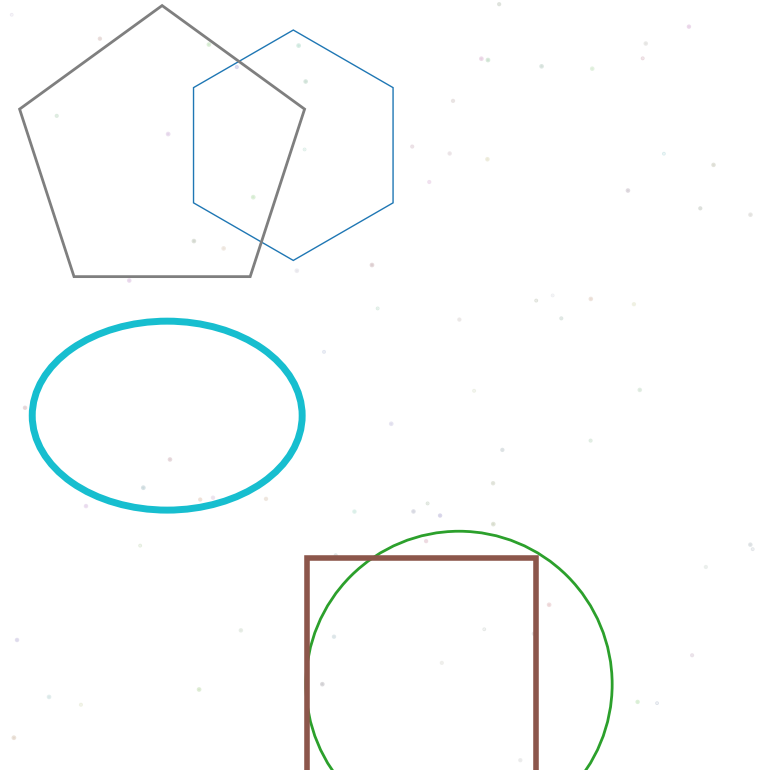[{"shape": "hexagon", "thickness": 0.5, "radius": 0.75, "center": [0.381, 0.811]}, {"shape": "circle", "thickness": 1, "radius": 0.99, "center": [0.596, 0.111]}, {"shape": "square", "thickness": 2, "radius": 0.74, "center": [0.548, 0.127]}, {"shape": "pentagon", "thickness": 1, "radius": 0.97, "center": [0.211, 0.798]}, {"shape": "oval", "thickness": 2.5, "radius": 0.88, "center": [0.217, 0.46]}]